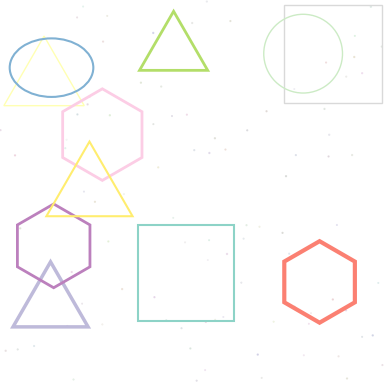[{"shape": "square", "thickness": 1.5, "radius": 0.63, "center": [0.483, 0.291]}, {"shape": "triangle", "thickness": 1, "radius": 0.6, "center": [0.114, 0.786]}, {"shape": "triangle", "thickness": 2.5, "radius": 0.56, "center": [0.131, 0.207]}, {"shape": "hexagon", "thickness": 3, "radius": 0.53, "center": [0.83, 0.268]}, {"shape": "oval", "thickness": 1.5, "radius": 0.54, "center": [0.134, 0.824]}, {"shape": "triangle", "thickness": 2, "radius": 0.51, "center": [0.451, 0.868]}, {"shape": "hexagon", "thickness": 2, "radius": 0.59, "center": [0.266, 0.65]}, {"shape": "square", "thickness": 1, "radius": 0.64, "center": [0.865, 0.861]}, {"shape": "hexagon", "thickness": 2, "radius": 0.54, "center": [0.139, 0.361]}, {"shape": "circle", "thickness": 1, "radius": 0.51, "center": [0.787, 0.861]}, {"shape": "triangle", "thickness": 1.5, "radius": 0.65, "center": [0.232, 0.503]}]